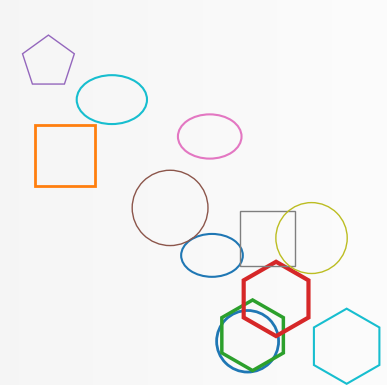[{"shape": "oval", "thickness": 1.5, "radius": 0.4, "center": [0.547, 0.337]}, {"shape": "circle", "thickness": 2, "radius": 0.4, "center": [0.639, 0.114]}, {"shape": "square", "thickness": 2, "radius": 0.39, "center": [0.168, 0.596]}, {"shape": "hexagon", "thickness": 2.5, "radius": 0.46, "center": [0.652, 0.129]}, {"shape": "hexagon", "thickness": 3, "radius": 0.48, "center": [0.712, 0.224]}, {"shape": "pentagon", "thickness": 1, "radius": 0.35, "center": [0.125, 0.839]}, {"shape": "circle", "thickness": 1, "radius": 0.49, "center": [0.439, 0.46]}, {"shape": "oval", "thickness": 1.5, "radius": 0.41, "center": [0.541, 0.645]}, {"shape": "square", "thickness": 1, "radius": 0.36, "center": [0.691, 0.38]}, {"shape": "circle", "thickness": 1, "radius": 0.46, "center": [0.804, 0.382]}, {"shape": "hexagon", "thickness": 1.5, "radius": 0.49, "center": [0.895, 0.101]}, {"shape": "oval", "thickness": 1.5, "radius": 0.45, "center": [0.289, 0.741]}]